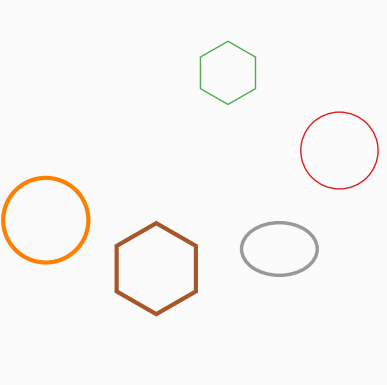[{"shape": "circle", "thickness": 1, "radius": 0.5, "center": [0.876, 0.609]}, {"shape": "hexagon", "thickness": 1, "radius": 0.41, "center": [0.588, 0.811]}, {"shape": "circle", "thickness": 3, "radius": 0.55, "center": [0.118, 0.428]}, {"shape": "hexagon", "thickness": 3, "radius": 0.59, "center": [0.403, 0.302]}, {"shape": "oval", "thickness": 2.5, "radius": 0.49, "center": [0.721, 0.353]}]